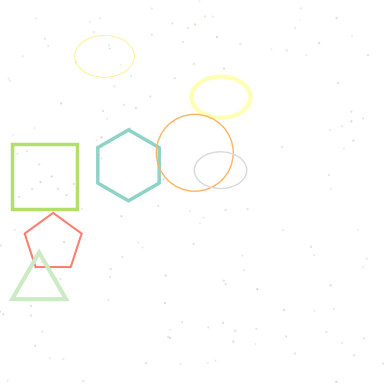[{"shape": "hexagon", "thickness": 2.5, "radius": 0.46, "center": [0.334, 0.571]}, {"shape": "oval", "thickness": 3, "radius": 0.38, "center": [0.574, 0.748]}, {"shape": "pentagon", "thickness": 1.5, "radius": 0.39, "center": [0.138, 0.369]}, {"shape": "circle", "thickness": 1, "radius": 0.5, "center": [0.506, 0.603]}, {"shape": "square", "thickness": 2.5, "radius": 0.42, "center": [0.114, 0.542]}, {"shape": "oval", "thickness": 1, "radius": 0.34, "center": [0.573, 0.558]}, {"shape": "triangle", "thickness": 3, "radius": 0.4, "center": [0.102, 0.263]}, {"shape": "oval", "thickness": 0.5, "radius": 0.39, "center": [0.272, 0.854]}]